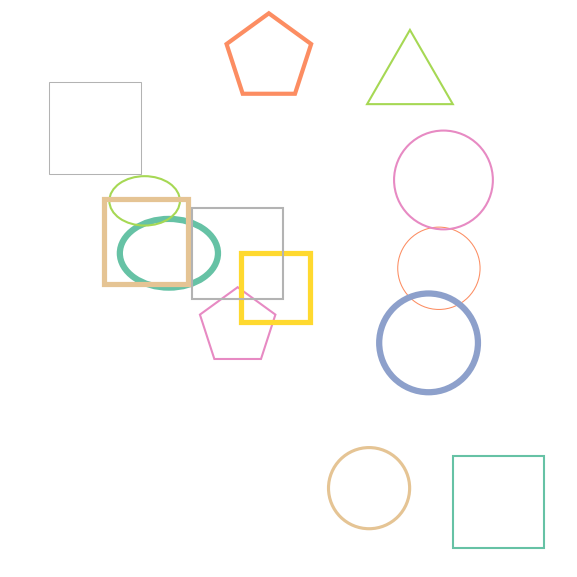[{"shape": "oval", "thickness": 3, "radius": 0.42, "center": [0.292, 0.561]}, {"shape": "square", "thickness": 1, "radius": 0.4, "center": [0.863, 0.129]}, {"shape": "circle", "thickness": 0.5, "radius": 0.36, "center": [0.76, 0.535]}, {"shape": "pentagon", "thickness": 2, "radius": 0.39, "center": [0.466, 0.899]}, {"shape": "circle", "thickness": 3, "radius": 0.43, "center": [0.742, 0.405]}, {"shape": "circle", "thickness": 1, "radius": 0.43, "center": [0.768, 0.688]}, {"shape": "pentagon", "thickness": 1, "radius": 0.34, "center": [0.412, 0.433]}, {"shape": "oval", "thickness": 1, "radius": 0.31, "center": [0.25, 0.651]}, {"shape": "triangle", "thickness": 1, "radius": 0.43, "center": [0.71, 0.862]}, {"shape": "square", "thickness": 2.5, "radius": 0.3, "center": [0.477, 0.502]}, {"shape": "square", "thickness": 2.5, "radius": 0.37, "center": [0.252, 0.581]}, {"shape": "circle", "thickness": 1.5, "radius": 0.35, "center": [0.639, 0.154]}, {"shape": "square", "thickness": 1, "radius": 0.39, "center": [0.412, 0.56]}, {"shape": "square", "thickness": 0.5, "radius": 0.4, "center": [0.164, 0.778]}]